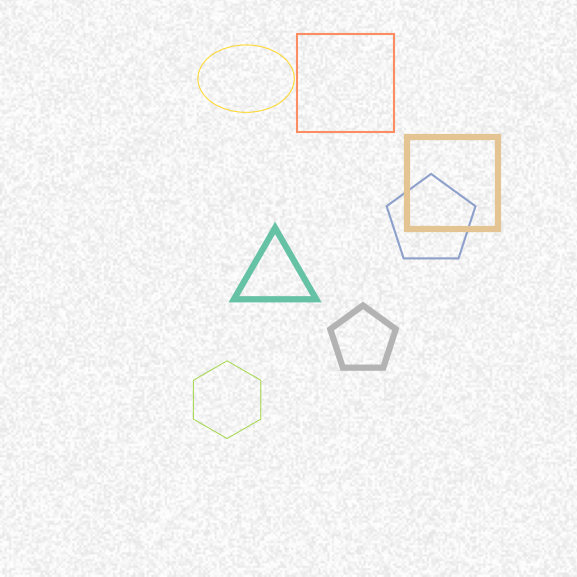[{"shape": "triangle", "thickness": 3, "radius": 0.41, "center": [0.476, 0.522]}, {"shape": "square", "thickness": 1, "radius": 0.42, "center": [0.598, 0.855]}, {"shape": "pentagon", "thickness": 1, "radius": 0.4, "center": [0.746, 0.617]}, {"shape": "hexagon", "thickness": 0.5, "radius": 0.34, "center": [0.393, 0.307]}, {"shape": "oval", "thickness": 0.5, "radius": 0.42, "center": [0.426, 0.863]}, {"shape": "square", "thickness": 3, "radius": 0.4, "center": [0.784, 0.683]}, {"shape": "pentagon", "thickness": 3, "radius": 0.3, "center": [0.629, 0.411]}]